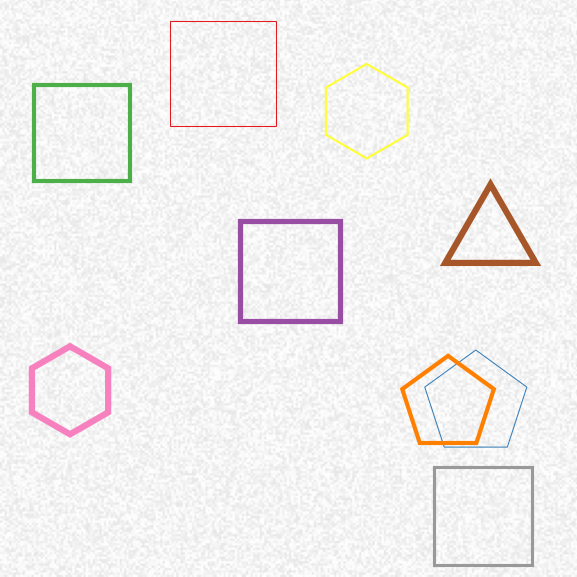[{"shape": "square", "thickness": 0.5, "radius": 0.46, "center": [0.387, 0.872]}, {"shape": "pentagon", "thickness": 0.5, "radius": 0.46, "center": [0.824, 0.3]}, {"shape": "square", "thickness": 2, "radius": 0.42, "center": [0.142, 0.768]}, {"shape": "square", "thickness": 2.5, "radius": 0.43, "center": [0.502, 0.53]}, {"shape": "pentagon", "thickness": 2, "radius": 0.42, "center": [0.776, 0.3]}, {"shape": "hexagon", "thickness": 1, "radius": 0.41, "center": [0.635, 0.807]}, {"shape": "triangle", "thickness": 3, "radius": 0.45, "center": [0.849, 0.589]}, {"shape": "hexagon", "thickness": 3, "radius": 0.38, "center": [0.121, 0.323]}, {"shape": "square", "thickness": 1.5, "radius": 0.42, "center": [0.837, 0.106]}]